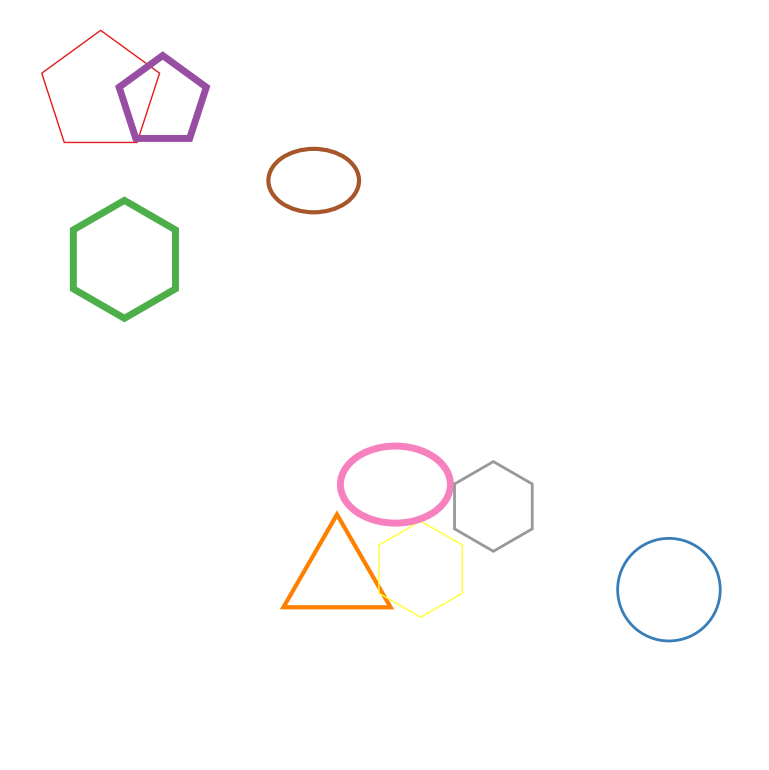[{"shape": "pentagon", "thickness": 0.5, "radius": 0.4, "center": [0.131, 0.88]}, {"shape": "circle", "thickness": 1, "radius": 0.33, "center": [0.869, 0.234]}, {"shape": "hexagon", "thickness": 2.5, "radius": 0.38, "center": [0.162, 0.663]}, {"shape": "pentagon", "thickness": 2.5, "radius": 0.3, "center": [0.211, 0.868]}, {"shape": "triangle", "thickness": 1.5, "radius": 0.4, "center": [0.438, 0.252]}, {"shape": "hexagon", "thickness": 0.5, "radius": 0.31, "center": [0.546, 0.261]}, {"shape": "oval", "thickness": 1.5, "radius": 0.29, "center": [0.407, 0.765]}, {"shape": "oval", "thickness": 2.5, "radius": 0.36, "center": [0.514, 0.371]}, {"shape": "hexagon", "thickness": 1, "radius": 0.29, "center": [0.641, 0.342]}]